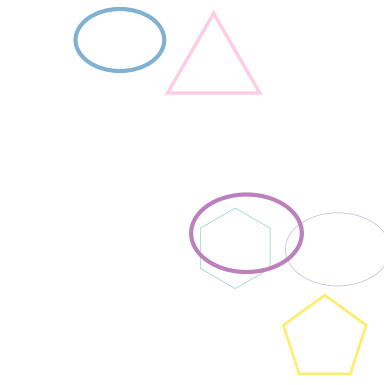[{"shape": "hexagon", "thickness": 0.5, "radius": 0.52, "center": [0.611, 0.355]}, {"shape": "oval", "thickness": 0.5, "radius": 0.68, "center": [0.877, 0.352]}, {"shape": "oval", "thickness": 3, "radius": 0.58, "center": [0.311, 0.896]}, {"shape": "triangle", "thickness": 2.5, "radius": 0.69, "center": [0.555, 0.827]}, {"shape": "oval", "thickness": 3, "radius": 0.72, "center": [0.64, 0.394]}, {"shape": "pentagon", "thickness": 2, "radius": 0.56, "center": [0.844, 0.12]}]